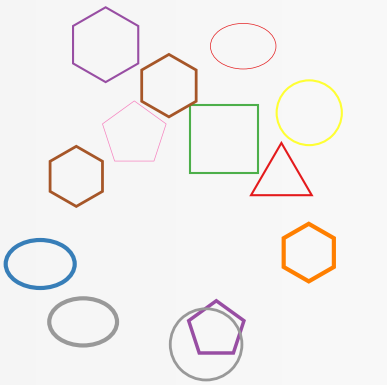[{"shape": "triangle", "thickness": 1.5, "radius": 0.45, "center": [0.726, 0.538]}, {"shape": "oval", "thickness": 0.5, "radius": 0.42, "center": [0.628, 0.88]}, {"shape": "oval", "thickness": 3, "radius": 0.45, "center": [0.104, 0.314]}, {"shape": "square", "thickness": 1.5, "radius": 0.44, "center": [0.578, 0.639]}, {"shape": "pentagon", "thickness": 2.5, "radius": 0.37, "center": [0.558, 0.144]}, {"shape": "hexagon", "thickness": 1.5, "radius": 0.49, "center": [0.273, 0.884]}, {"shape": "hexagon", "thickness": 3, "radius": 0.37, "center": [0.797, 0.344]}, {"shape": "circle", "thickness": 1.5, "radius": 0.42, "center": [0.798, 0.707]}, {"shape": "hexagon", "thickness": 2, "radius": 0.41, "center": [0.436, 0.778]}, {"shape": "hexagon", "thickness": 2, "radius": 0.39, "center": [0.197, 0.542]}, {"shape": "pentagon", "thickness": 0.5, "radius": 0.43, "center": [0.347, 0.652]}, {"shape": "oval", "thickness": 3, "radius": 0.44, "center": [0.215, 0.164]}, {"shape": "circle", "thickness": 2, "radius": 0.46, "center": [0.532, 0.105]}]